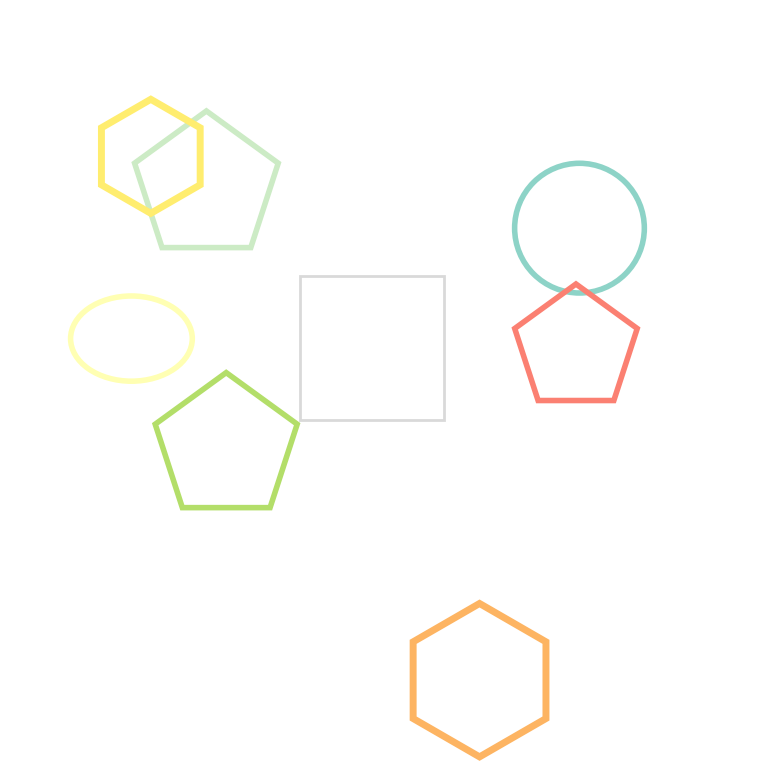[{"shape": "circle", "thickness": 2, "radius": 0.42, "center": [0.753, 0.704]}, {"shape": "oval", "thickness": 2, "radius": 0.4, "center": [0.171, 0.56]}, {"shape": "pentagon", "thickness": 2, "radius": 0.42, "center": [0.748, 0.548]}, {"shape": "hexagon", "thickness": 2.5, "radius": 0.5, "center": [0.623, 0.117]}, {"shape": "pentagon", "thickness": 2, "radius": 0.48, "center": [0.294, 0.419]}, {"shape": "square", "thickness": 1, "radius": 0.47, "center": [0.483, 0.548]}, {"shape": "pentagon", "thickness": 2, "radius": 0.49, "center": [0.268, 0.758]}, {"shape": "hexagon", "thickness": 2.5, "radius": 0.37, "center": [0.196, 0.797]}]